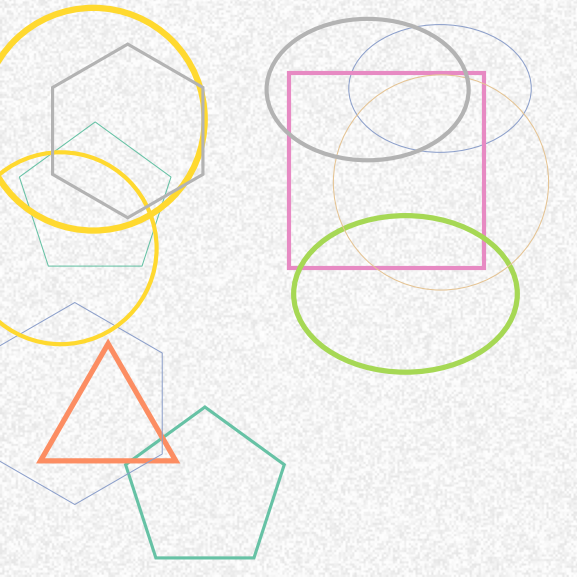[{"shape": "pentagon", "thickness": 1.5, "radius": 0.72, "center": [0.355, 0.15]}, {"shape": "pentagon", "thickness": 0.5, "radius": 0.69, "center": [0.165, 0.65]}, {"shape": "triangle", "thickness": 2.5, "radius": 0.68, "center": [0.187, 0.269]}, {"shape": "oval", "thickness": 0.5, "radius": 0.79, "center": [0.762, 0.846]}, {"shape": "hexagon", "thickness": 0.5, "radius": 0.87, "center": [0.129, 0.3]}, {"shape": "square", "thickness": 2, "radius": 0.85, "center": [0.669, 0.704]}, {"shape": "oval", "thickness": 2.5, "radius": 0.97, "center": [0.702, 0.49]}, {"shape": "circle", "thickness": 2, "radius": 0.83, "center": [0.105, 0.569]}, {"shape": "circle", "thickness": 3, "radius": 0.96, "center": [0.162, 0.793]}, {"shape": "circle", "thickness": 0.5, "radius": 0.93, "center": [0.764, 0.683]}, {"shape": "oval", "thickness": 2, "radius": 0.87, "center": [0.637, 0.844]}, {"shape": "hexagon", "thickness": 1.5, "radius": 0.75, "center": [0.221, 0.772]}]